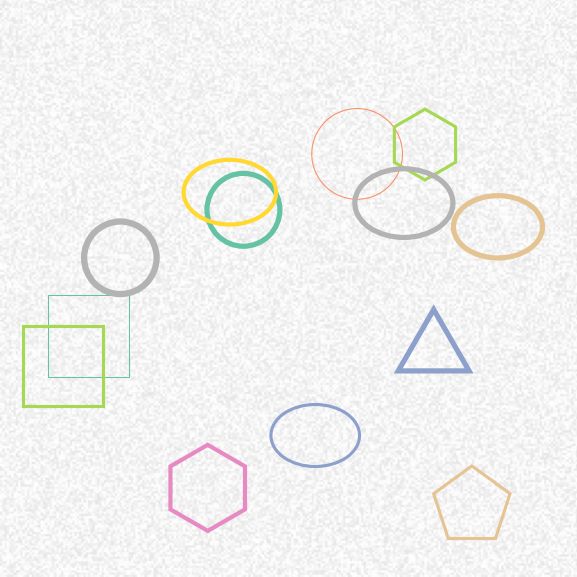[{"shape": "square", "thickness": 0.5, "radius": 0.35, "center": [0.153, 0.418]}, {"shape": "circle", "thickness": 2.5, "radius": 0.32, "center": [0.421, 0.636]}, {"shape": "circle", "thickness": 0.5, "radius": 0.39, "center": [0.618, 0.733]}, {"shape": "oval", "thickness": 1.5, "radius": 0.38, "center": [0.546, 0.245]}, {"shape": "triangle", "thickness": 2.5, "radius": 0.35, "center": [0.751, 0.392]}, {"shape": "hexagon", "thickness": 2, "radius": 0.37, "center": [0.36, 0.154]}, {"shape": "hexagon", "thickness": 1.5, "radius": 0.31, "center": [0.736, 0.749]}, {"shape": "square", "thickness": 1.5, "radius": 0.34, "center": [0.109, 0.365]}, {"shape": "oval", "thickness": 2, "radius": 0.4, "center": [0.398, 0.666]}, {"shape": "oval", "thickness": 2.5, "radius": 0.39, "center": [0.862, 0.606]}, {"shape": "pentagon", "thickness": 1.5, "radius": 0.35, "center": [0.817, 0.123]}, {"shape": "circle", "thickness": 3, "radius": 0.31, "center": [0.208, 0.553]}, {"shape": "oval", "thickness": 2.5, "radius": 0.42, "center": [0.699, 0.647]}]